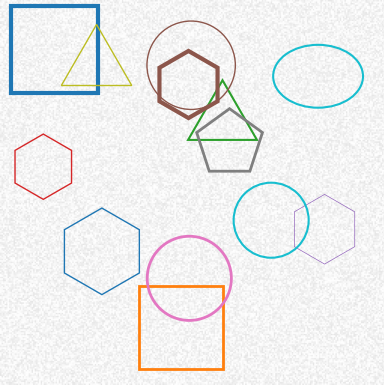[{"shape": "hexagon", "thickness": 1, "radius": 0.56, "center": [0.265, 0.347]}, {"shape": "square", "thickness": 3, "radius": 0.56, "center": [0.142, 0.872]}, {"shape": "square", "thickness": 2, "radius": 0.54, "center": [0.471, 0.149]}, {"shape": "triangle", "thickness": 1.5, "radius": 0.52, "center": [0.578, 0.688]}, {"shape": "hexagon", "thickness": 1, "radius": 0.42, "center": [0.112, 0.567]}, {"shape": "hexagon", "thickness": 0.5, "radius": 0.45, "center": [0.843, 0.405]}, {"shape": "circle", "thickness": 1, "radius": 0.57, "center": [0.496, 0.831]}, {"shape": "hexagon", "thickness": 3, "radius": 0.44, "center": [0.49, 0.781]}, {"shape": "circle", "thickness": 2, "radius": 0.55, "center": [0.492, 0.277]}, {"shape": "pentagon", "thickness": 2, "radius": 0.45, "center": [0.596, 0.628]}, {"shape": "triangle", "thickness": 1, "radius": 0.53, "center": [0.251, 0.831]}, {"shape": "oval", "thickness": 1.5, "radius": 0.58, "center": [0.826, 0.802]}, {"shape": "circle", "thickness": 1.5, "radius": 0.49, "center": [0.704, 0.428]}]